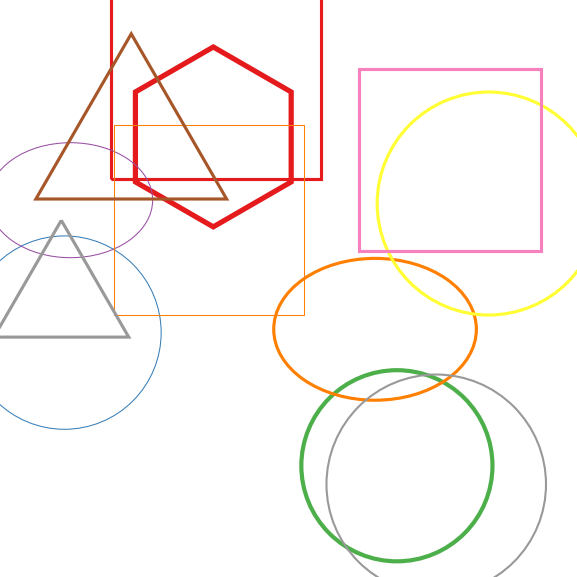[{"shape": "hexagon", "thickness": 2.5, "radius": 0.78, "center": [0.369, 0.762]}, {"shape": "square", "thickness": 1.5, "radius": 0.91, "center": [0.373, 0.872]}, {"shape": "circle", "thickness": 0.5, "radius": 0.84, "center": [0.112, 0.423]}, {"shape": "circle", "thickness": 2, "radius": 0.83, "center": [0.687, 0.193]}, {"shape": "oval", "thickness": 0.5, "radius": 0.71, "center": [0.122, 0.652]}, {"shape": "square", "thickness": 0.5, "radius": 0.82, "center": [0.362, 0.618]}, {"shape": "oval", "thickness": 1.5, "radius": 0.88, "center": [0.649, 0.429]}, {"shape": "circle", "thickness": 1.5, "radius": 0.97, "center": [0.846, 0.647]}, {"shape": "triangle", "thickness": 1.5, "radius": 0.95, "center": [0.227, 0.75]}, {"shape": "square", "thickness": 1.5, "radius": 0.79, "center": [0.78, 0.722]}, {"shape": "triangle", "thickness": 1.5, "radius": 0.67, "center": [0.106, 0.483]}, {"shape": "circle", "thickness": 1, "radius": 0.95, "center": [0.755, 0.161]}]